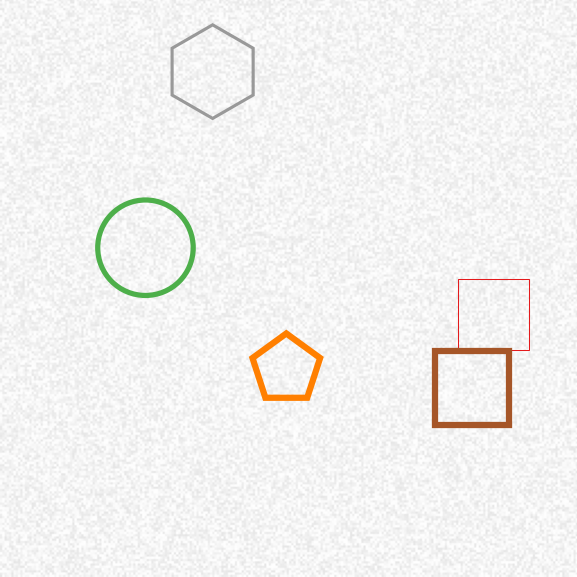[{"shape": "square", "thickness": 0.5, "radius": 0.31, "center": [0.855, 0.455]}, {"shape": "circle", "thickness": 2.5, "radius": 0.41, "center": [0.252, 0.57]}, {"shape": "pentagon", "thickness": 3, "radius": 0.31, "center": [0.496, 0.36]}, {"shape": "square", "thickness": 3, "radius": 0.32, "center": [0.818, 0.327]}, {"shape": "hexagon", "thickness": 1.5, "radius": 0.41, "center": [0.368, 0.875]}]